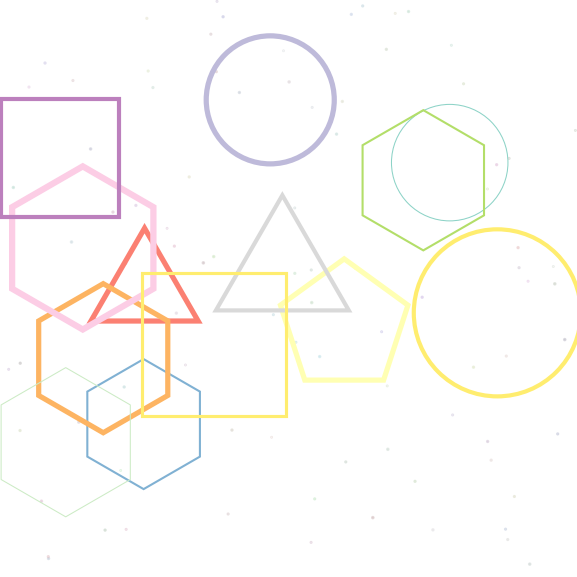[{"shape": "circle", "thickness": 0.5, "radius": 0.5, "center": [0.779, 0.718]}, {"shape": "pentagon", "thickness": 2.5, "radius": 0.58, "center": [0.596, 0.435]}, {"shape": "circle", "thickness": 2.5, "radius": 0.55, "center": [0.468, 0.826]}, {"shape": "triangle", "thickness": 2.5, "radius": 0.54, "center": [0.25, 0.497]}, {"shape": "hexagon", "thickness": 1, "radius": 0.56, "center": [0.249, 0.265]}, {"shape": "hexagon", "thickness": 2.5, "radius": 0.65, "center": [0.179, 0.379]}, {"shape": "hexagon", "thickness": 1, "radius": 0.61, "center": [0.733, 0.687]}, {"shape": "hexagon", "thickness": 3, "radius": 0.71, "center": [0.143, 0.57]}, {"shape": "triangle", "thickness": 2, "radius": 0.66, "center": [0.489, 0.528]}, {"shape": "square", "thickness": 2, "radius": 0.51, "center": [0.105, 0.725]}, {"shape": "hexagon", "thickness": 0.5, "radius": 0.65, "center": [0.114, 0.233]}, {"shape": "circle", "thickness": 2, "radius": 0.72, "center": [0.861, 0.457]}, {"shape": "square", "thickness": 1.5, "radius": 0.62, "center": [0.371, 0.402]}]